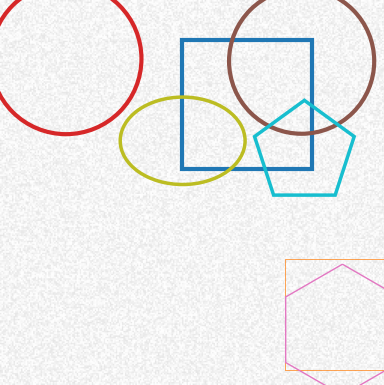[{"shape": "square", "thickness": 3, "radius": 0.84, "center": [0.641, 0.729]}, {"shape": "square", "thickness": 0.5, "radius": 0.72, "center": [0.885, 0.183]}, {"shape": "circle", "thickness": 3, "radius": 0.98, "center": [0.171, 0.847]}, {"shape": "circle", "thickness": 3, "radius": 0.94, "center": [0.783, 0.841]}, {"shape": "hexagon", "thickness": 1, "radius": 0.85, "center": [0.889, 0.144]}, {"shape": "oval", "thickness": 2.5, "radius": 0.81, "center": [0.474, 0.634]}, {"shape": "pentagon", "thickness": 2.5, "radius": 0.68, "center": [0.791, 0.603]}]